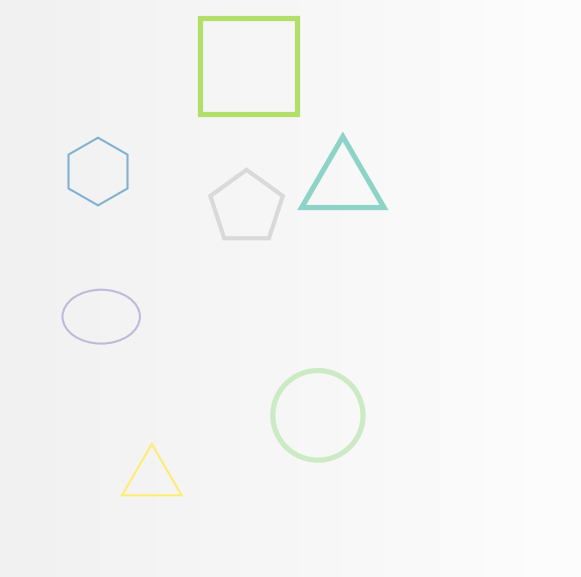[{"shape": "triangle", "thickness": 2.5, "radius": 0.41, "center": [0.59, 0.681]}, {"shape": "oval", "thickness": 1, "radius": 0.33, "center": [0.174, 0.451]}, {"shape": "hexagon", "thickness": 1, "radius": 0.29, "center": [0.169, 0.702]}, {"shape": "square", "thickness": 2.5, "radius": 0.42, "center": [0.427, 0.885]}, {"shape": "pentagon", "thickness": 2, "radius": 0.33, "center": [0.424, 0.64]}, {"shape": "circle", "thickness": 2.5, "radius": 0.39, "center": [0.547, 0.28]}, {"shape": "triangle", "thickness": 1, "radius": 0.3, "center": [0.261, 0.171]}]